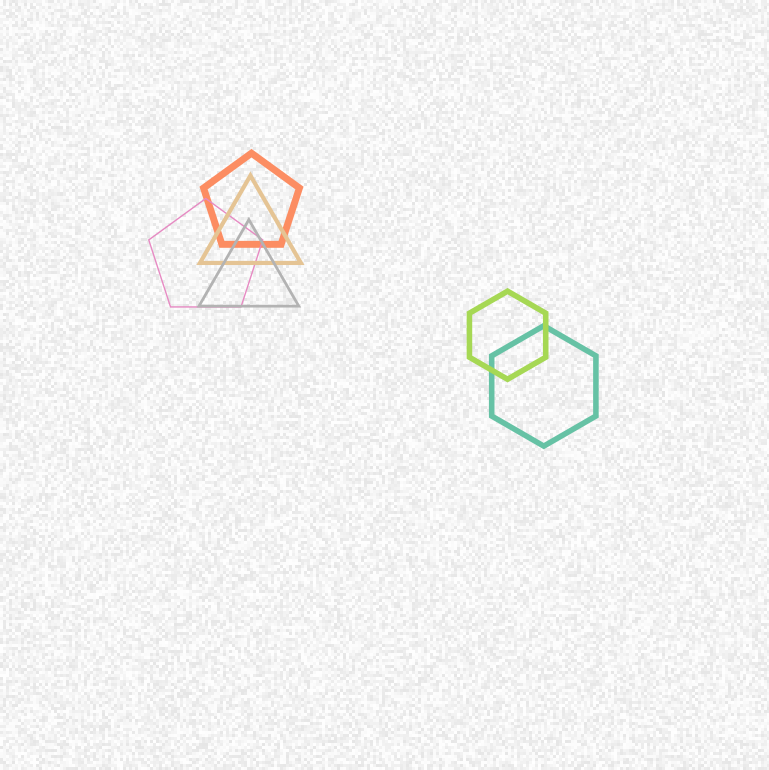[{"shape": "hexagon", "thickness": 2, "radius": 0.39, "center": [0.706, 0.499]}, {"shape": "pentagon", "thickness": 2.5, "radius": 0.33, "center": [0.327, 0.736]}, {"shape": "pentagon", "thickness": 0.5, "radius": 0.39, "center": [0.267, 0.664]}, {"shape": "hexagon", "thickness": 2, "radius": 0.29, "center": [0.659, 0.565]}, {"shape": "triangle", "thickness": 1.5, "radius": 0.38, "center": [0.325, 0.696]}, {"shape": "triangle", "thickness": 1, "radius": 0.37, "center": [0.323, 0.64]}]